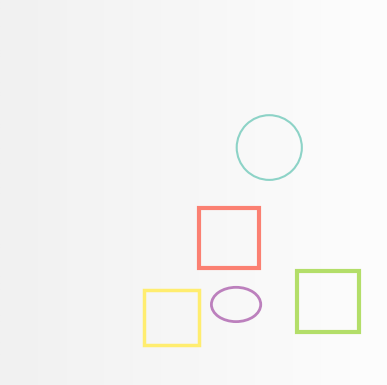[{"shape": "circle", "thickness": 1.5, "radius": 0.42, "center": [0.695, 0.617]}, {"shape": "square", "thickness": 3, "radius": 0.39, "center": [0.59, 0.382]}, {"shape": "square", "thickness": 3, "radius": 0.4, "center": [0.847, 0.216]}, {"shape": "oval", "thickness": 2, "radius": 0.32, "center": [0.609, 0.209]}, {"shape": "square", "thickness": 2.5, "radius": 0.36, "center": [0.442, 0.176]}]